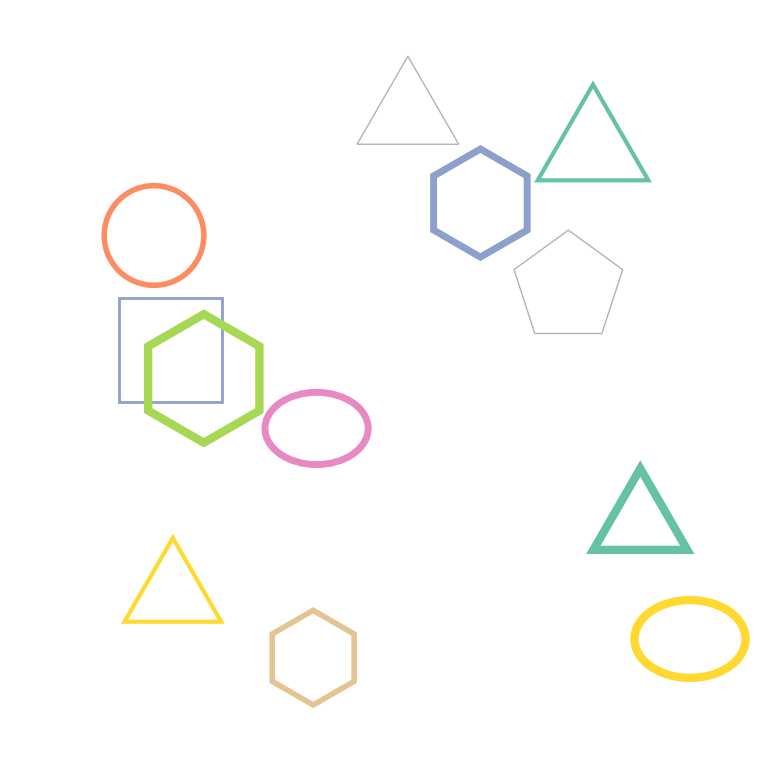[{"shape": "triangle", "thickness": 3, "radius": 0.35, "center": [0.832, 0.321]}, {"shape": "triangle", "thickness": 1.5, "radius": 0.41, "center": [0.77, 0.807]}, {"shape": "circle", "thickness": 2, "radius": 0.32, "center": [0.2, 0.694]}, {"shape": "hexagon", "thickness": 2.5, "radius": 0.35, "center": [0.624, 0.736]}, {"shape": "square", "thickness": 1, "radius": 0.34, "center": [0.222, 0.545]}, {"shape": "oval", "thickness": 2.5, "radius": 0.34, "center": [0.411, 0.444]}, {"shape": "hexagon", "thickness": 3, "radius": 0.42, "center": [0.265, 0.508]}, {"shape": "triangle", "thickness": 1.5, "radius": 0.36, "center": [0.224, 0.229]}, {"shape": "oval", "thickness": 3, "radius": 0.36, "center": [0.896, 0.17]}, {"shape": "hexagon", "thickness": 2, "radius": 0.31, "center": [0.407, 0.146]}, {"shape": "triangle", "thickness": 0.5, "radius": 0.38, "center": [0.53, 0.851]}, {"shape": "pentagon", "thickness": 0.5, "radius": 0.37, "center": [0.738, 0.627]}]